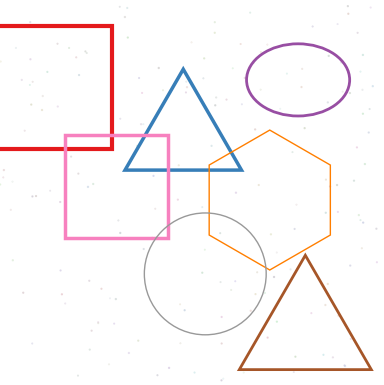[{"shape": "square", "thickness": 3, "radius": 0.8, "center": [0.132, 0.772]}, {"shape": "triangle", "thickness": 2.5, "radius": 0.87, "center": [0.476, 0.646]}, {"shape": "oval", "thickness": 2, "radius": 0.67, "center": [0.774, 0.792]}, {"shape": "hexagon", "thickness": 1, "radius": 0.91, "center": [0.701, 0.48]}, {"shape": "triangle", "thickness": 2, "radius": 0.99, "center": [0.793, 0.139]}, {"shape": "square", "thickness": 2.5, "radius": 0.67, "center": [0.302, 0.516]}, {"shape": "circle", "thickness": 1, "radius": 0.79, "center": [0.533, 0.289]}]